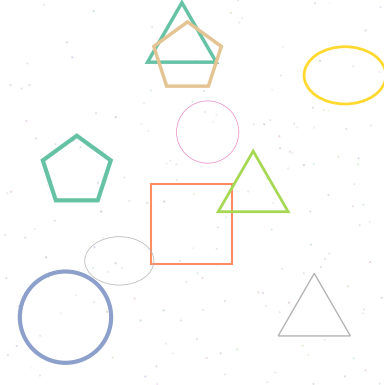[{"shape": "triangle", "thickness": 2.5, "radius": 0.51, "center": [0.472, 0.89]}, {"shape": "pentagon", "thickness": 3, "radius": 0.46, "center": [0.199, 0.555]}, {"shape": "square", "thickness": 1.5, "radius": 0.52, "center": [0.498, 0.418]}, {"shape": "circle", "thickness": 3, "radius": 0.59, "center": [0.17, 0.176]}, {"shape": "circle", "thickness": 0.5, "radius": 0.4, "center": [0.539, 0.657]}, {"shape": "triangle", "thickness": 2, "radius": 0.52, "center": [0.658, 0.503]}, {"shape": "oval", "thickness": 2, "radius": 0.53, "center": [0.896, 0.804]}, {"shape": "pentagon", "thickness": 2.5, "radius": 0.46, "center": [0.487, 0.851]}, {"shape": "oval", "thickness": 0.5, "radius": 0.45, "center": [0.31, 0.322]}, {"shape": "triangle", "thickness": 1, "radius": 0.54, "center": [0.816, 0.182]}]